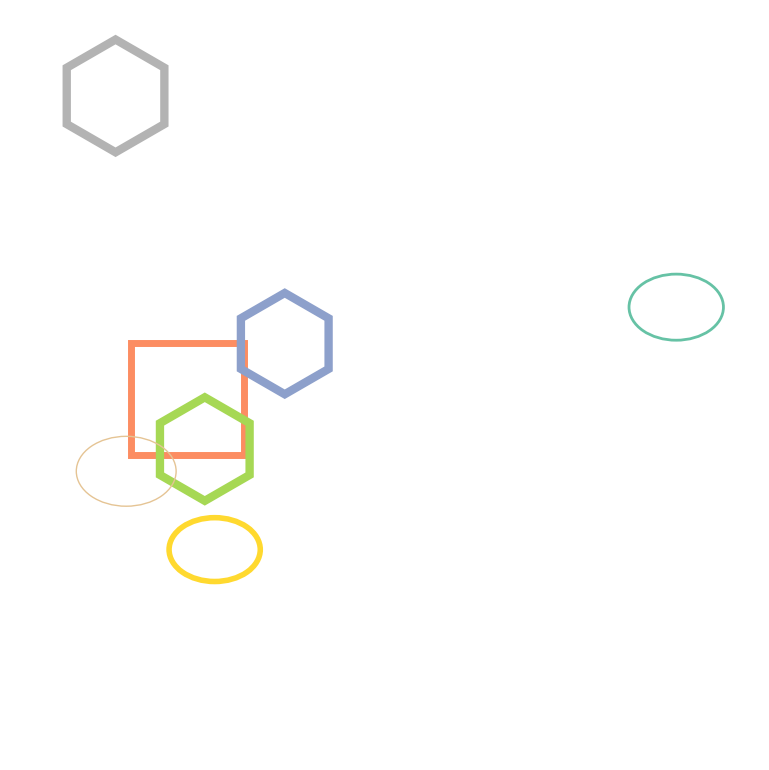[{"shape": "oval", "thickness": 1, "radius": 0.31, "center": [0.878, 0.601]}, {"shape": "square", "thickness": 2.5, "radius": 0.37, "center": [0.244, 0.482]}, {"shape": "hexagon", "thickness": 3, "radius": 0.33, "center": [0.37, 0.554]}, {"shape": "hexagon", "thickness": 3, "radius": 0.34, "center": [0.266, 0.417]}, {"shape": "oval", "thickness": 2, "radius": 0.3, "center": [0.279, 0.286]}, {"shape": "oval", "thickness": 0.5, "radius": 0.32, "center": [0.164, 0.388]}, {"shape": "hexagon", "thickness": 3, "radius": 0.37, "center": [0.15, 0.875]}]